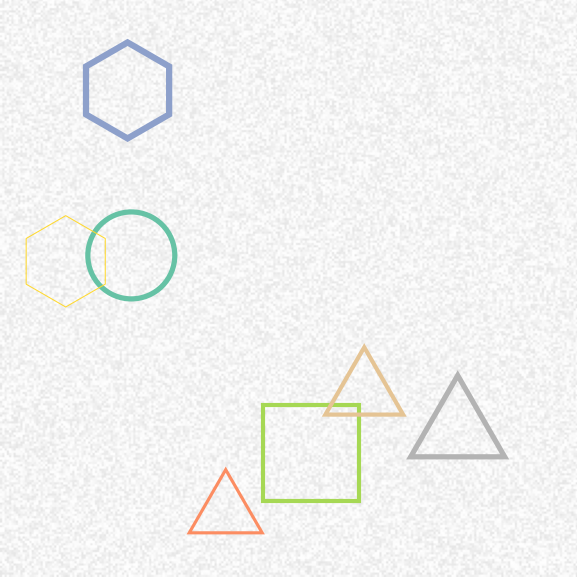[{"shape": "circle", "thickness": 2.5, "radius": 0.38, "center": [0.227, 0.557]}, {"shape": "triangle", "thickness": 1.5, "radius": 0.36, "center": [0.391, 0.113]}, {"shape": "hexagon", "thickness": 3, "radius": 0.42, "center": [0.221, 0.843]}, {"shape": "square", "thickness": 2, "radius": 0.42, "center": [0.538, 0.214]}, {"shape": "hexagon", "thickness": 0.5, "radius": 0.4, "center": [0.114, 0.547]}, {"shape": "triangle", "thickness": 2, "radius": 0.39, "center": [0.631, 0.32]}, {"shape": "triangle", "thickness": 2.5, "radius": 0.47, "center": [0.793, 0.255]}]